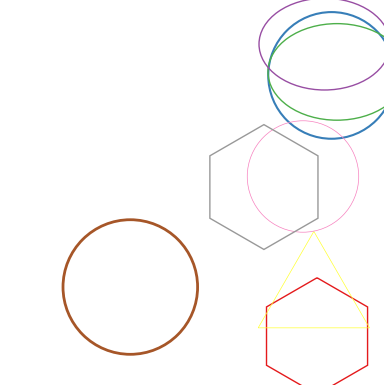[{"shape": "hexagon", "thickness": 1, "radius": 0.76, "center": [0.823, 0.127]}, {"shape": "circle", "thickness": 1.5, "radius": 0.82, "center": [0.861, 0.804]}, {"shape": "oval", "thickness": 1, "radius": 0.9, "center": [0.875, 0.813]}, {"shape": "oval", "thickness": 1, "radius": 0.85, "center": [0.843, 0.885]}, {"shape": "triangle", "thickness": 0.5, "radius": 0.83, "center": [0.815, 0.232]}, {"shape": "circle", "thickness": 2, "radius": 0.87, "center": [0.338, 0.254]}, {"shape": "circle", "thickness": 0.5, "radius": 0.72, "center": [0.787, 0.542]}, {"shape": "hexagon", "thickness": 1, "radius": 0.81, "center": [0.686, 0.514]}]